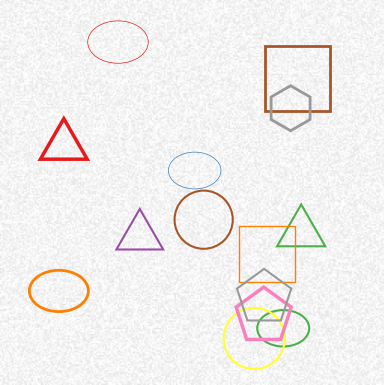[{"shape": "oval", "thickness": 0.5, "radius": 0.39, "center": [0.306, 0.891]}, {"shape": "triangle", "thickness": 2.5, "radius": 0.35, "center": [0.166, 0.622]}, {"shape": "oval", "thickness": 0.5, "radius": 0.34, "center": [0.506, 0.557]}, {"shape": "triangle", "thickness": 1.5, "radius": 0.36, "center": [0.782, 0.396]}, {"shape": "oval", "thickness": 1.5, "radius": 0.34, "center": [0.736, 0.147]}, {"shape": "triangle", "thickness": 1.5, "radius": 0.35, "center": [0.363, 0.387]}, {"shape": "square", "thickness": 1, "radius": 0.36, "center": [0.694, 0.34]}, {"shape": "oval", "thickness": 2, "radius": 0.38, "center": [0.153, 0.244]}, {"shape": "circle", "thickness": 1.5, "radius": 0.4, "center": [0.66, 0.121]}, {"shape": "circle", "thickness": 1.5, "radius": 0.38, "center": [0.529, 0.429]}, {"shape": "square", "thickness": 2, "radius": 0.42, "center": [0.772, 0.795]}, {"shape": "pentagon", "thickness": 2.5, "radius": 0.38, "center": [0.685, 0.179]}, {"shape": "hexagon", "thickness": 2, "radius": 0.29, "center": [0.755, 0.719]}, {"shape": "pentagon", "thickness": 1.5, "radius": 0.37, "center": [0.686, 0.228]}]